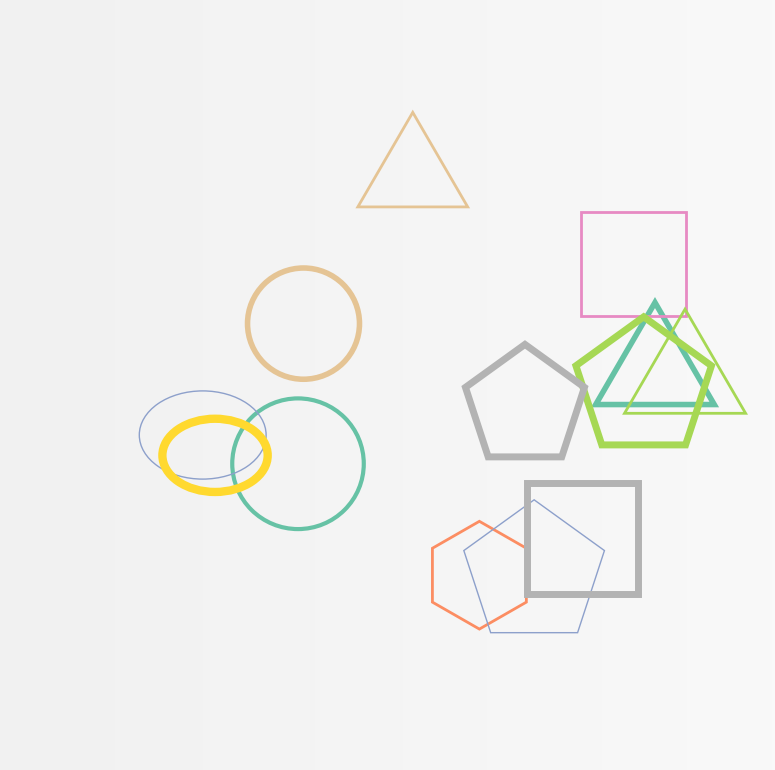[{"shape": "circle", "thickness": 1.5, "radius": 0.42, "center": [0.385, 0.398]}, {"shape": "triangle", "thickness": 2, "radius": 0.44, "center": [0.845, 0.519]}, {"shape": "hexagon", "thickness": 1, "radius": 0.35, "center": [0.619, 0.253]}, {"shape": "pentagon", "thickness": 0.5, "radius": 0.48, "center": [0.689, 0.255]}, {"shape": "oval", "thickness": 0.5, "radius": 0.41, "center": [0.262, 0.435]}, {"shape": "square", "thickness": 1, "radius": 0.34, "center": [0.817, 0.658]}, {"shape": "triangle", "thickness": 1, "radius": 0.45, "center": [0.884, 0.508]}, {"shape": "pentagon", "thickness": 2.5, "radius": 0.46, "center": [0.831, 0.497]}, {"shape": "oval", "thickness": 3, "radius": 0.34, "center": [0.277, 0.409]}, {"shape": "triangle", "thickness": 1, "radius": 0.41, "center": [0.533, 0.772]}, {"shape": "circle", "thickness": 2, "radius": 0.36, "center": [0.392, 0.58]}, {"shape": "square", "thickness": 2.5, "radius": 0.36, "center": [0.752, 0.3]}, {"shape": "pentagon", "thickness": 2.5, "radius": 0.4, "center": [0.677, 0.472]}]